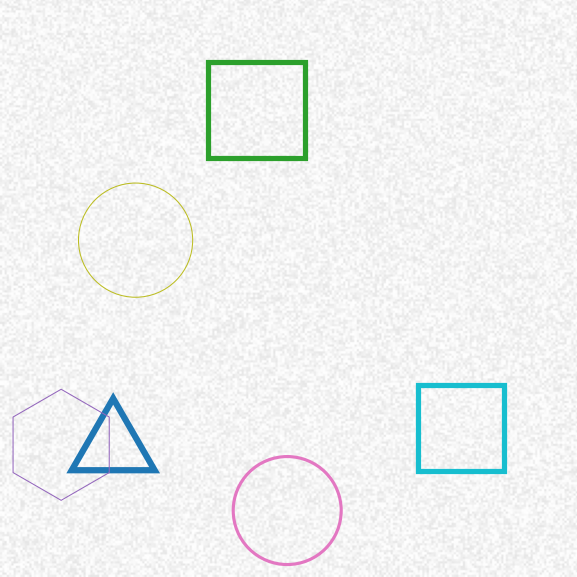[{"shape": "triangle", "thickness": 3, "radius": 0.41, "center": [0.196, 0.226]}, {"shape": "square", "thickness": 2.5, "radius": 0.42, "center": [0.444, 0.809]}, {"shape": "hexagon", "thickness": 0.5, "radius": 0.48, "center": [0.106, 0.229]}, {"shape": "circle", "thickness": 1.5, "radius": 0.47, "center": [0.497, 0.115]}, {"shape": "circle", "thickness": 0.5, "radius": 0.49, "center": [0.235, 0.583]}, {"shape": "square", "thickness": 2.5, "radius": 0.37, "center": [0.799, 0.258]}]